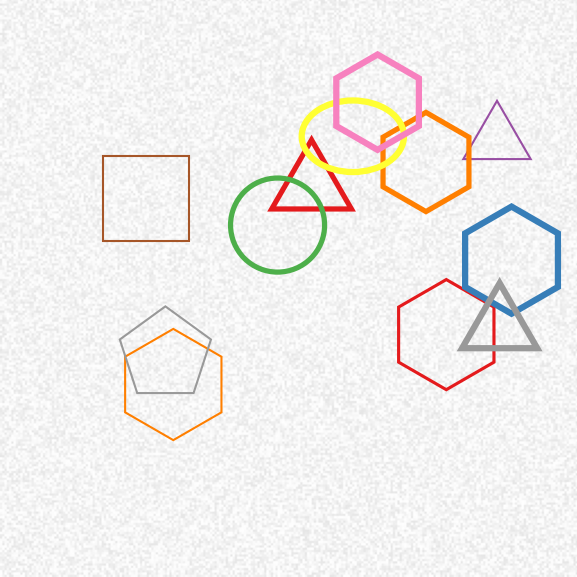[{"shape": "hexagon", "thickness": 1.5, "radius": 0.48, "center": [0.773, 0.42]}, {"shape": "triangle", "thickness": 2.5, "radius": 0.4, "center": [0.539, 0.677]}, {"shape": "hexagon", "thickness": 3, "radius": 0.46, "center": [0.886, 0.549]}, {"shape": "circle", "thickness": 2.5, "radius": 0.41, "center": [0.481, 0.609]}, {"shape": "triangle", "thickness": 1, "radius": 0.34, "center": [0.861, 0.757]}, {"shape": "hexagon", "thickness": 1, "radius": 0.48, "center": [0.3, 0.333]}, {"shape": "hexagon", "thickness": 2.5, "radius": 0.43, "center": [0.738, 0.719]}, {"shape": "oval", "thickness": 3, "radius": 0.44, "center": [0.611, 0.763]}, {"shape": "square", "thickness": 1, "radius": 0.37, "center": [0.253, 0.656]}, {"shape": "hexagon", "thickness": 3, "radius": 0.41, "center": [0.654, 0.822]}, {"shape": "pentagon", "thickness": 1, "radius": 0.41, "center": [0.286, 0.386]}, {"shape": "triangle", "thickness": 3, "radius": 0.38, "center": [0.865, 0.434]}]